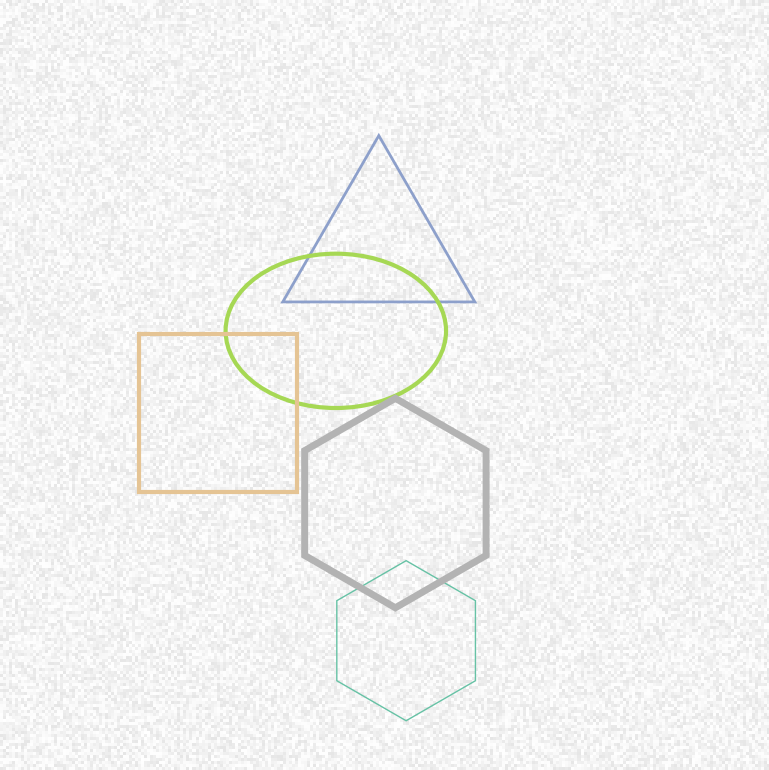[{"shape": "hexagon", "thickness": 0.5, "radius": 0.52, "center": [0.527, 0.168]}, {"shape": "triangle", "thickness": 1, "radius": 0.72, "center": [0.492, 0.68]}, {"shape": "oval", "thickness": 1.5, "radius": 0.72, "center": [0.436, 0.57]}, {"shape": "square", "thickness": 1.5, "radius": 0.51, "center": [0.284, 0.463]}, {"shape": "hexagon", "thickness": 2.5, "radius": 0.68, "center": [0.513, 0.347]}]